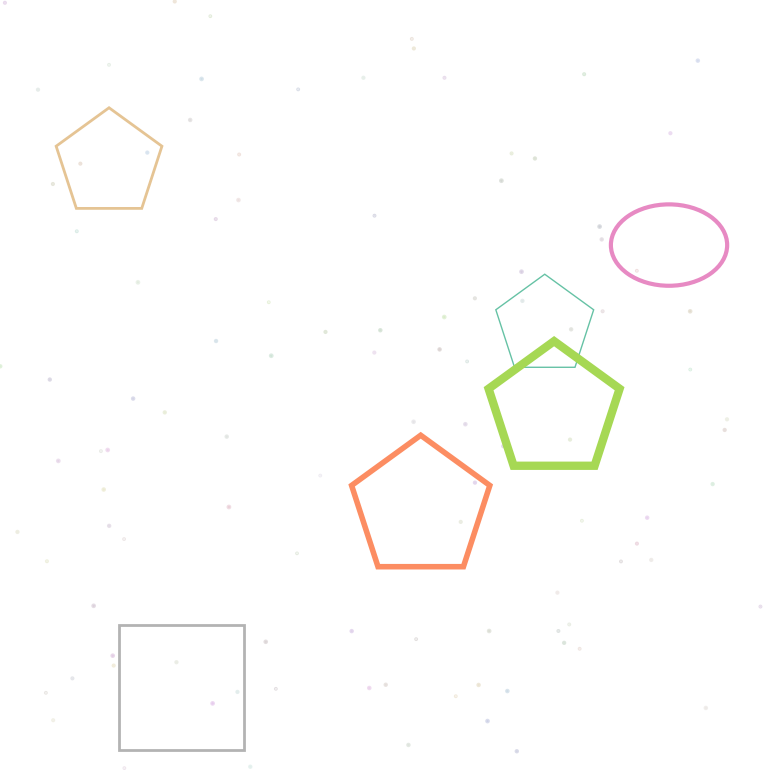[{"shape": "pentagon", "thickness": 0.5, "radius": 0.33, "center": [0.707, 0.577]}, {"shape": "pentagon", "thickness": 2, "radius": 0.47, "center": [0.546, 0.34]}, {"shape": "oval", "thickness": 1.5, "radius": 0.38, "center": [0.869, 0.682]}, {"shape": "pentagon", "thickness": 3, "radius": 0.45, "center": [0.72, 0.467]}, {"shape": "pentagon", "thickness": 1, "radius": 0.36, "center": [0.142, 0.788]}, {"shape": "square", "thickness": 1, "radius": 0.4, "center": [0.236, 0.107]}]